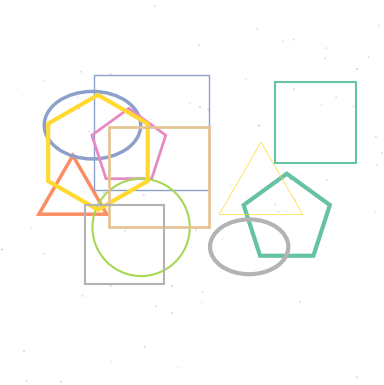[{"shape": "square", "thickness": 1.5, "radius": 0.52, "center": [0.82, 0.682]}, {"shape": "pentagon", "thickness": 3, "radius": 0.59, "center": [0.745, 0.431]}, {"shape": "triangle", "thickness": 2.5, "radius": 0.51, "center": [0.189, 0.494]}, {"shape": "oval", "thickness": 2.5, "radius": 0.63, "center": [0.24, 0.675]}, {"shape": "square", "thickness": 1, "radius": 0.74, "center": [0.394, 0.655]}, {"shape": "pentagon", "thickness": 2, "radius": 0.5, "center": [0.335, 0.617]}, {"shape": "circle", "thickness": 1.5, "radius": 0.63, "center": [0.366, 0.409]}, {"shape": "hexagon", "thickness": 3, "radius": 0.75, "center": [0.254, 0.604]}, {"shape": "triangle", "thickness": 0.5, "radius": 0.63, "center": [0.678, 0.505]}, {"shape": "square", "thickness": 2, "radius": 0.65, "center": [0.413, 0.541]}, {"shape": "square", "thickness": 1.5, "radius": 0.51, "center": [0.323, 0.364]}, {"shape": "oval", "thickness": 3, "radius": 0.51, "center": [0.647, 0.359]}]